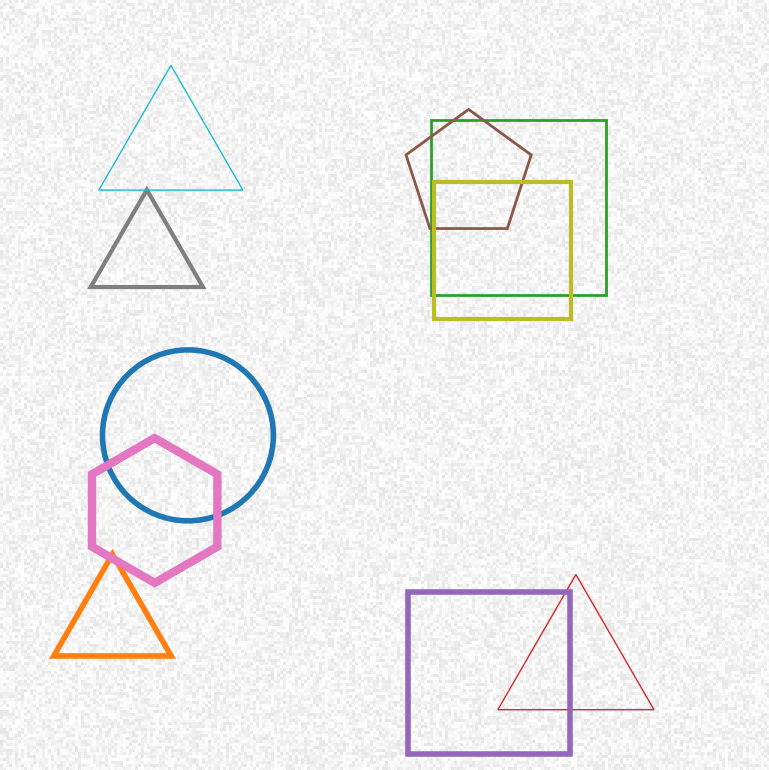[{"shape": "circle", "thickness": 2, "radius": 0.55, "center": [0.244, 0.435]}, {"shape": "triangle", "thickness": 2, "radius": 0.44, "center": [0.146, 0.192]}, {"shape": "square", "thickness": 1, "radius": 0.57, "center": [0.673, 0.731]}, {"shape": "triangle", "thickness": 0.5, "radius": 0.59, "center": [0.748, 0.137]}, {"shape": "square", "thickness": 2, "radius": 0.53, "center": [0.635, 0.126]}, {"shape": "pentagon", "thickness": 1, "radius": 0.43, "center": [0.609, 0.772]}, {"shape": "hexagon", "thickness": 3, "radius": 0.47, "center": [0.201, 0.337]}, {"shape": "triangle", "thickness": 1.5, "radius": 0.42, "center": [0.191, 0.669]}, {"shape": "square", "thickness": 1.5, "radius": 0.45, "center": [0.653, 0.675]}, {"shape": "triangle", "thickness": 0.5, "radius": 0.54, "center": [0.222, 0.807]}]